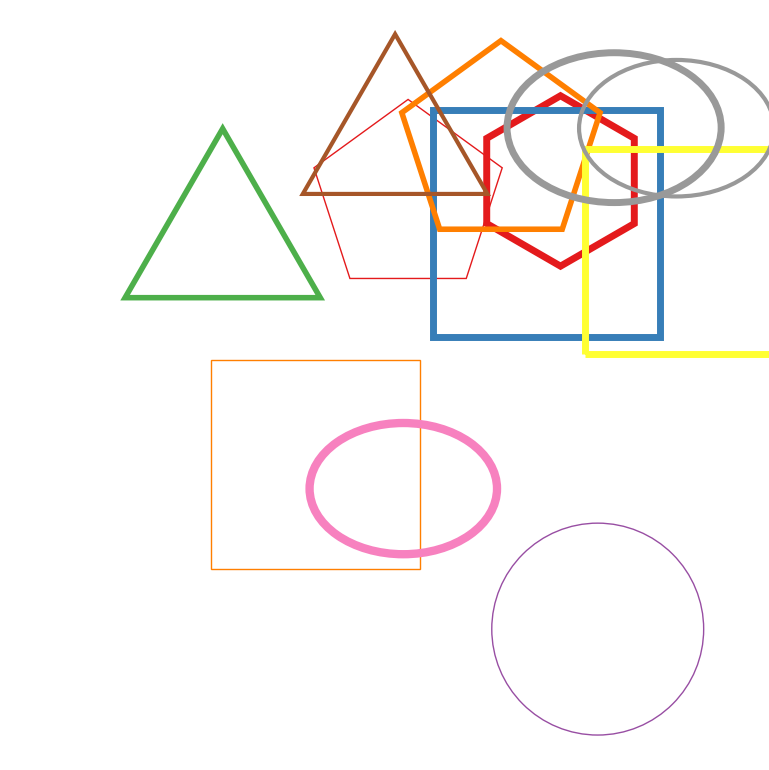[{"shape": "hexagon", "thickness": 2.5, "radius": 0.55, "center": [0.728, 0.765]}, {"shape": "pentagon", "thickness": 0.5, "radius": 0.64, "center": [0.53, 0.742]}, {"shape": "square", "thickness": 2.5, "radius": 0.74, "center": [0.71, 0.71]}, {"shape": "triangle", "thickness": 2, "radius": 0.73, "center": [0.289, 0.687]}, {"shape": "circle", "thickness": 0.5, "radius": 0.69, "center": [0.776, 0.183]}, {"shape": "square", "thickness": 0.5, "radius": 0.68, "center": [0.41, 0.397]}, {"shape": "pentagon", "thickness": 2, "radius": 0.68, "center": [0.651, 0.812]}, {"shape": "square", "thickness": 2.5, "radius": 0.67, "center": [0.894, 0.674]}, {"shape": "triangle", "thickness": 1.5, "radius": 0.69, "center": [0.513, 0.817]}, {"shape": "oval", "thickness": 3, "radius": 0.61, "center": [0.524, 0.365]}, {"shape": "oval", "thickness": 1.5, "radius": 0.63, "center": [0.879, 0.834]}, {"shape": "oval", "thickness": 2.5, "radius": 0.7, "center": [0.798, 0.834]}]